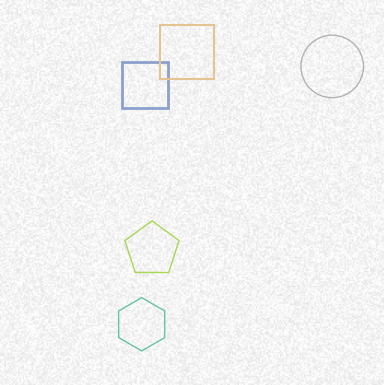[{"shape": "hexagon", "thickness": 1, "radius": 0.35, "center": [0.368, 0.158]}, {"shape": "square", "thickness": 2, "radius": 0.29, "center": [0.377, 0.779]}, {"shape": "pentagon", "thickness": 1, "radius": 0.37, "center": [0.395, 0.352]}, {"shape": "square", "thickness": 1.5, "radius": 0.35, "center": [0.485, 0.865]}, {"shape": "circle", "thickness": 1, "radius": 0.41, "center": [0.863, 0.827]}]